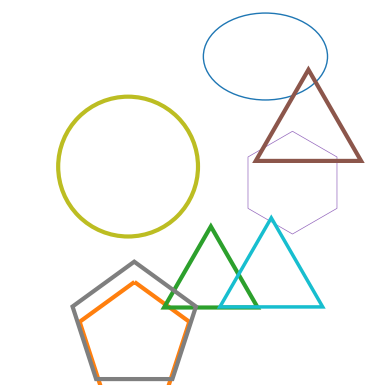[{"shape": "oval", "thickness": 1, "radius": 0.81, "center": [0.689, 0.853]}, {"shape": "pentagon", "thickness": 3, "radius": 0.75, "center": [0.349, 0.118]}, {"shape": "triangle", "thickness": 3, "radius": 0.7, "center": [0.548, 0.271]}, {"shape": "hexagon", "thickness": 0.5, "radius": 0.67, "center": [0.76, 0.526]}, {"shape": "triangle", "thickness": 3, "radius": 0.79, "center": [0.801, 0.661]}, {"shape": "pentagon", "thickness": 3, "radius": 0.84, "center": [0.349, 0.152]}, {"shape": "circle", "thickness": 3, "radius": 0.91, "center": [0.333, 0.567]}, {"shape": "triangle", "thickness": 2.5, "radius": 0.77, "center": [0.705, 0.28]}]